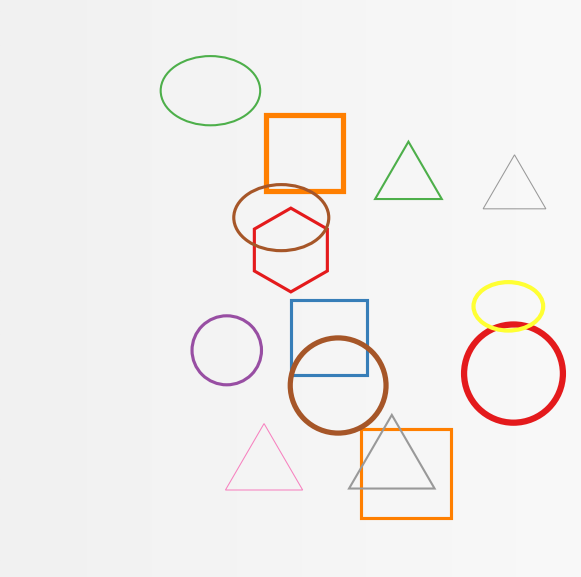[{"shape": "circle", "thickness": 3, "radius": 0.43, "center": [0.883, 0.352]}, {"shape": "hexagon", "thickness": 1.5, "radius": 0.36, "center": [0.5, 0.566]}, {"shape": "square", "thickness": 1.5, "radius": 0.33, "center": [0.566, 0.415]}, {"shape": "triangle", "thickness": 1, "radius": 0.33, "center": [0.703, 0.688]}, {"shape": "oval", "thickness": 1, "radius": 0.43, "center": [0.362, 0.842]}, {"shape": "circle", "thickness": 1.5, "radius": 0.3, "center": [0.39, 0.393]}, {"shape": "square", "thickness": 1.5, "radius": 0.38, "center": [0.698, 0.179]}, {"shape": "square", "thickness": 2.5, "radius": 0.33, "center": [0.524, 0.734]}, {"shape": "oval", "thickness": 2, "radius": 0.3, "center": [0.875, 0.469]}, {"shape": "oval", "thickness": 1.5, "radius": 0.41, "center": [0.484, 0.622]}, {"shape": "circle", "thickness": 2.5, "radius": 0.41, "center": [0.582, 0.332]}, {"shape": "triangle", "thickness": 0.5, "radius": 0.38, "center": [0.454, 0.189]}, {"shape": "triangle", "thickness": 0.5, "radius": 0.31, "center": [0.885, 0.669]}, {"shape": "triangle", "thickness": 1, "radius": 0.42, "center": [0.674, 0.196]}]